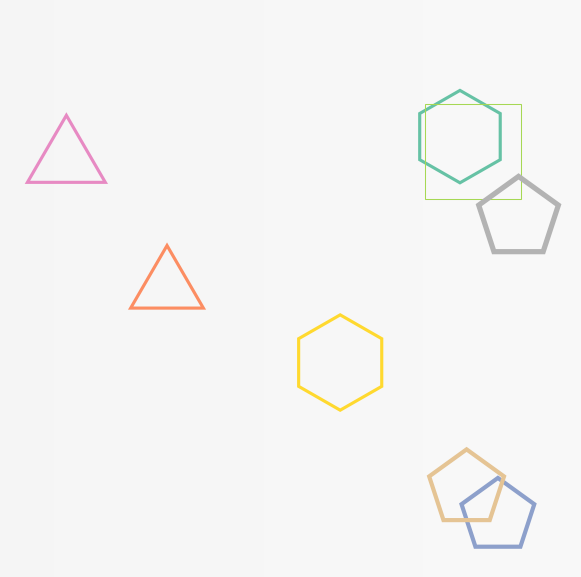[{"shape": "hexagon", "thickness": 1.5, "radius": 0.4, "center": [0.791, 0.763]}, {"shape": "triangle", "thickness": 1.5, "radius": 0.36, "center": [0.287, 0.502]}, {"shape": "pentagon", "thickness": 2, "radius": 0.33, "center": [0.857, 0.106]}, {"shape": "triangle", "thickness": 1.5, "radius": 0.39, "center": [0.114, 0.722]}, {"shape": "square", "thickness": 0.5, "radius": 0.41, "center": [0.814, 0.737]}, {"shape": "hexagon", "thickness": 1.5, "radius": 0.41, "center": [0.585, 0.371]}, {"shape": "pentagon", "thickness": 2, "radius": 0.34, "center": [0.803, 0.153]}, {"shape": "pentagon", "thickness": 2.5, "radius": 0.36, "center": [0.892, 0.622]}]